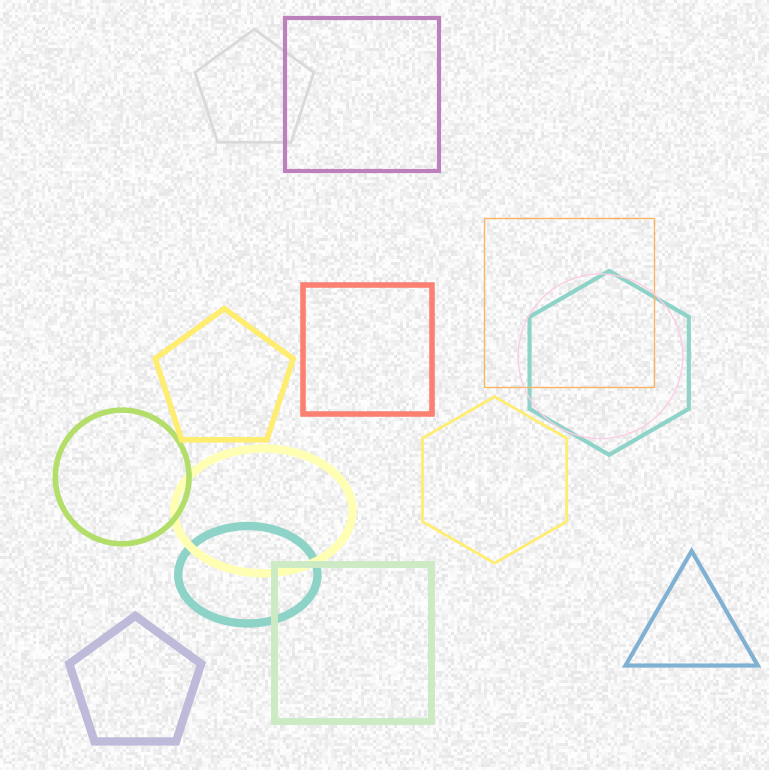[{"shape": "oval", "thickness": 3, "radius": 0.45, "center": [0.322, 0.254]}, {"shape": "hexagon", "thickness": 1.5, "radius": 0.6, "center": [0.791, 0.529]}, {"shape": "oval", "thickness": 3, "radius": 0.58, "center": [0.342, 0.337]}, {"shape": "pentagon", "thickness": 3, "radius": 0.45, "center": [0.176, 0.11]}, {"shape": "square", "thickness": 2, "radius": 0.42, "center": [0.477, 0.546]}, {"shape": "triangle", "thickness": 1.5, "radius": 0.5, "center": [0.898, 0.185]}, {"shape": "square", "thickness": 0.5, "radius": 0.55, "center": [0.739, 0.607]}, {"shape": "circle", "thickness": 2, "radius": 0.43, "center": [0.159, 0.381]}, {"shape": "circle", "thickness": 0.5, "radius": 0.53, "center": [0.78, 0.537]}, {"shape": "pentagon", "thickness": 1, "radius": 0.41, "center": [0.33, 0.881]}, {"shape": "square", "thickness": 1.5, "radius": 0.5, "center": [0.47, 0.878]}, {"shape": "square", "thickness": 2.5, "radius": 0.51, "center": [0.458, 0.165]}, {"shape": "pentagon", "thickness": 2, "radius": 0.47, "center": [0.291, 0.505]}, {"shape": "hexagon", "thickness": 1, "radius": 0.54, "center": [0.642, 0.377]}]